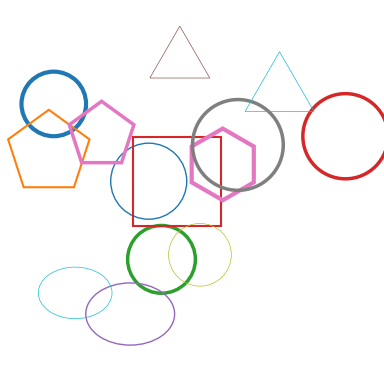[{"shape": "circle", "thickness": 3, "radius": 0.42, "center": [0.14, 0.73]}, {"shape": "circle", "thickness": 1, "radius": 0.49, "center": [0.386, 0.529]}, {"shape": "pentagon", "thickness": 1.5, "radius": 0.56, "center": [0.127, 0.604]}, {"shape": "circle", "thickness": 2.5, "radius": 0.44, "center": [0.419, 0.326]}, {"shape": "square", "thickness": 1.5, "radius": 0.57, "center": [0.46, 0.529]}, {"shape": "circle", "thickness": 2.5, "radius": 0.55, "center": [0.897, 0.646]}, {"shape": "oval", "thickness": 1, "radius": 0.58, "center": [0.338, 0.184]}, {"shape": "triangle", "thickness": 0.5, "radius": 0.45, "center": [0.467, 0.842]}, {"shape": "hexagon", "thickness": 3, "radius": 0.47, "center": [0.579, 0.573]}, {"shape": "pentagon", "thickness": 2.5, "radius": 0.44, "center": [0.264, 0.649]}, {"shape": "circle", "thickness": 2.5, "radius": 0.59, "center": [0.618, 0.624]}, {"shape": "circle", "thickness": 0.5, "radius": 0.41, "center": [0.519, 0.338]}, {"shape": "oval", "thickness": 0.5, "radius": 0.48, "center": [0.195, 0.239]}, {"shape": "triangle", "thickness": 0.5, "radius": 0.52, "center": [0.726, 0.762]}]